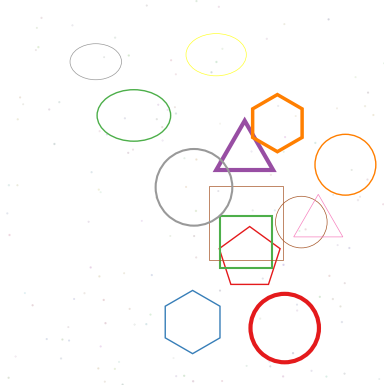[{"shape": "circle", "thickness": 3, "radius": 0.44, "center": [0.74, 0.148]}, {"shape": "pentagon", "thickness": 1, "radius": 0.42, "center": [0.649, 0.329]}, {"shape": "hexagon", "thickness": 1, "radius": 0.41, "center": [0.5, 0.164]}, {"shape": "oval", "thickness": 1, "radius": 0.48, "center": [0.348, 0.7]}, {"shape": "square", "thickness": 1.5, "radius": 0.33, "center": [0.64, 0.372]}, {"shape": "triangle", "thickness": 3, "radius": 0.43, "center": [0.636, 0.601]}, {"shape": "hexagon", "thickness": 2.5, "radius": 0.37, "center": [0.72, 0.68]}, {"shape": "circle", "thickness": 1, "radius": 0.4, "center": [0.897, 0.572]}, {"shape": "oval", "thickness": 0.5, "radius": 0.39, "center": [0.561, 0.858]}, {"shape": "square", "thickness": 0.5, "radius": 0.48, "center": [0.638, 0.421]}, {"shape": "circle", "thickness": 0.5, "radius": 0.34, "center": [0.783, 0.423]}, {"shape": "triangle", "thickness": 0.5, "radius": 0.37, "center": [0.827, 0.422]}, {"shape": "oval", "thickness": 0.5, "radius": 0.33, "center": [0.249, 0.84]}, {"shape": "circle", "thickness": 1.5, "radius": 0.5, "center": [0.504, 0.513]}]